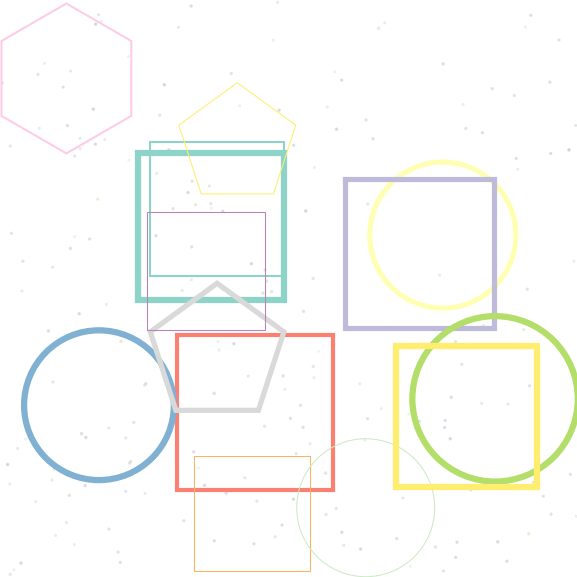[{"shape": "square", "thickness": 1, "radius": 0.58, "center": [0.376, 0.637]}, {"shape": "square", "thickness": 3, "radius": 0.64, "center": [0.365, 0.607]}, {"shape": "circle", "thickness": 2.5, "radius": 0.63, "center": [0.767, 0.592]}, {"shape": "square", "thickness": 2.5, "radius": 0.65, "center": [0.726, 0.56]}, {"shape": "square", "thickness": 2, "radius": 0.67, "center": [0.441, 0.284]}, {"shape": "circle", "thickness": 3, "radius": 0.65, "center": [0.171, 0.297]}, {"shape": "square", "thickness": 0.5, "radius": 0.5, "center": [0.437, 0.11]}, {"shape": "circle", "thickness": 3, "radius": 0.72, "center": [0.857, 0.309]}, {"shape": "hexagon", "thickness": 1, "radius": 0.65, "center": [0.115, 0.863]}, {"shape": "pentagon", "thickness": 2.5, "radius": 0.61, "center": [0.376, 0.387]}, {"shape": "square", "thickness": 0.5, "radius": 0.51, "center": [0.357, 0.53]}, {"shape": "circle", "thickness": 0.5, "radius": 0.6, "center": [0.633, 0.12]}, {"shape": "pentagon", "thickness": 0.5, "radius": 0.53, "center": [0.411, 0.749]}, {"shape": "square", "thickness": 3, "radius": 0.61, "center": [0.807, 0.278]}]